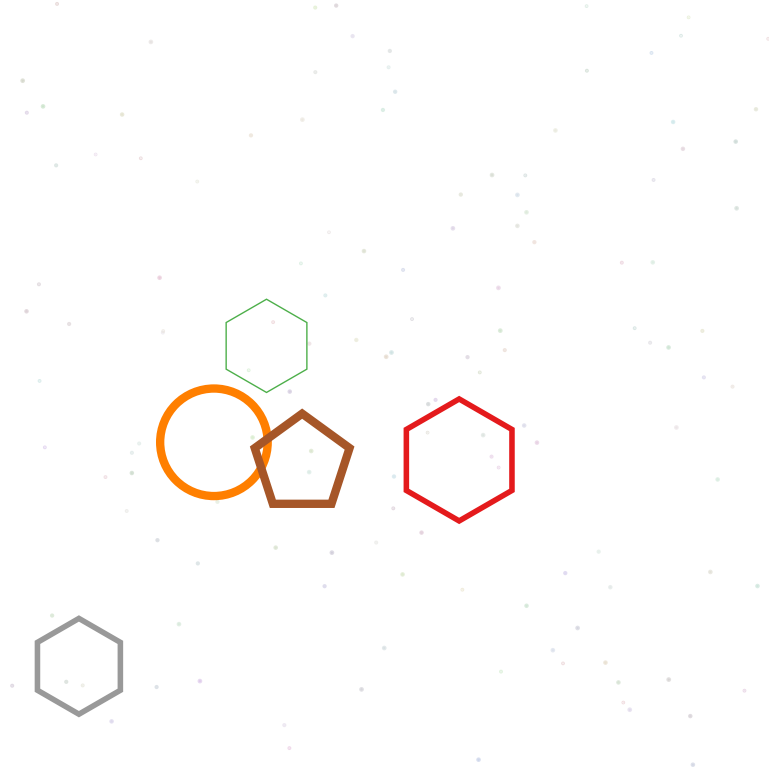[{"shape": "hexagon", "thickness": 2, "radius": 0.4, "center": [0.596, 0.403]}, {"shape": "hexagon", "thickness": 0.5, "radius": 0.3, "center": [0.346, 0.551]}, {"shape": "circle", "thickness": 3, "radius": 0.35, "center": [0.278, 0.426]}, {"shape": "pentagon", "thickness": 3, "radius": 0.32, "center": [0.392, 0.398]}, {"shape": "hexagon", "thickness": 2, "radius": 0.31, "center": [0.102, 0.135]}]